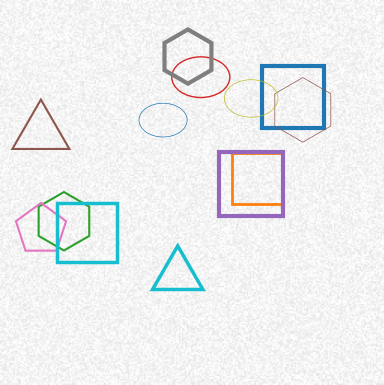[{"shape": "oval", "thickness": 0.5, "radius": 0.31, "center": [0.424, 0.688]}, {"shape": "square", "thickness": 3, "radius": 0.4, "center": [0.761, 0.747]}, {"shape": "square", "thickness": 2, "radius": 0.34, "center": [0.669, 0.536]}, {"shape": "hexagon", "thickness": 1.5, "radius": 0.38, "center": [0.166, 0.425]}, {"shape": "oval", "thickness": 1, "radius": 0.38, "center": [0.522, 0.8]}, {"shape": "square", "thickness": 3, "radius": 0.42, "center": [0.652, 0.522]}, {"shape": "hexagon", "thickness": 0.5, "radius": 0.42, "center": [0.787, 0.715]}, {"shape": "triangle", "thickness": 1.5, "radius": 0.43, "center": [0.106, 0.656]}, {"shape": "pentagon", "thickness": 1.5, "radius": 0.34, "center": [0.107, 0.404]}, {"shape": "hexagon", "thickness": 3, "radius": 0.35, "center": [0.488, 0.853]}, {"shape": "oval", "thickness": 0.5, "radius": 0.35, "center": [0.652, 0.744]}, {"shape": "triangle", "thickness": 2.5, "radius": 0.38, "center": [0.462, 0.286]}, {"shape": "square", "thickness": 2.5, "radius": 0.39, "center": [0.226, 0.396]}]